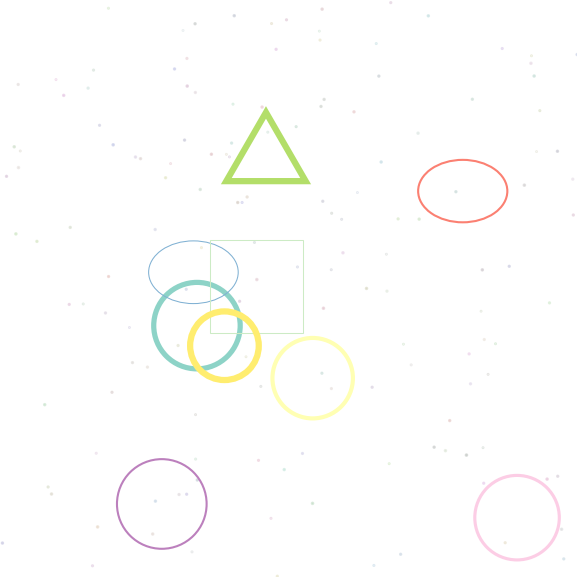[{"shape": "circle", "thickness": 2.5, "radius": 0.37, "center": [0.341, 0.435]}, {"shape": "circle", "thickness": 2, "radius": 0.35, "center": [0.541, 0.344]}, {"shape": "oval", "thickness": 1, "radius": 0.39, "center": [0.801, 0.668]}, {"shape": "oval", "thickness": 0.5, "radius": 0.39, "center": [0.335, 0.528]}, {"shape": "triangle", "thickness": 3, "radius": 0.4, "center": [0.461, 0.725]}, {"shape": "circle", "thickness": 1.5, "radius": 0.37, "center": [0.895, 0.103]}, {"shape": "circle", "thickness": 1, "radius": 0.39, "center": [0.28, 0.126]}, {"shape": "square", "thickness": 0.5, "radius": 0.41, "center": [0.444, 0.503]}, {"shape": "circle", "thickness": 3, "radius": 0.3, "center": [0.389, 0.4]}]